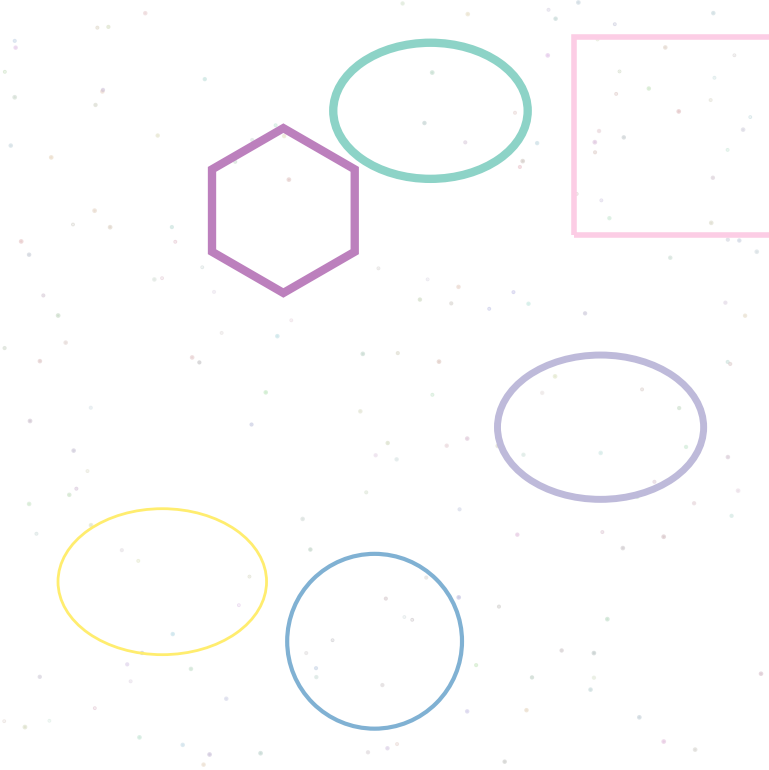[{"shape": "oval", "thickness": 3, "radius": 0.63, "center": [0.559, 0.856]}, {"shape": "oval", "thickness": 2.5, "radius": 0.67, "center": [0.78, 0.445]}, {"shape": "circle", "thickness": 1.5, "radius": 0.57, "center": [0.486, 0.167]}, {"shape": "square", "thickness": 2, "radius": 0.64, "center": [0.874, 0.824]}, {"shape": "hexagon", "thickness": 3, "radius": 0.54, "center": [0.368, 0.727]}, {"shape": "oval", "thickness": 1, "radius": 0.68, "center": [0.211, 0.245]}]